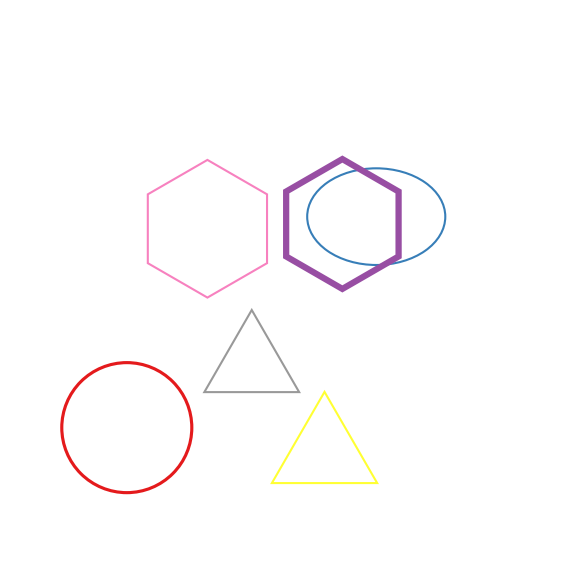[{"shape": "circle", "thickness": 1.5, "radius": 0.56, "center": [0.22, 0.259]}, {"shape": "oval", "thickness": 1, "radius": 0.6, "center": [0.652, 0.624]}, {"shape": "hexagon", "thickness": 3, "radius": 0.56, "center": [0.593, 0.611]}, {"shape": "triangle", "thickness": 1, "radius": 0.53, "center": [0.562, 0.215]}, {"shape": "hexagon", "thickness": 1, "radius": 0.6, "center": [0.359, 0.603]}, {"shape": "triangle", "thickness": 1, "radius": 0.47, "center": [0.436, 0.368]}]